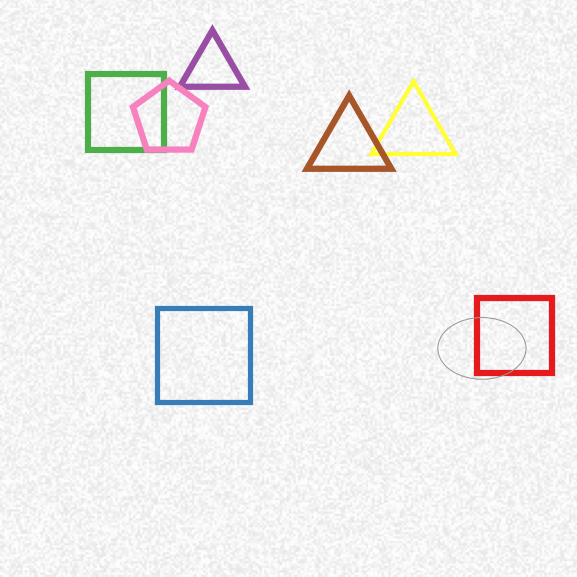[{"shape": "square", "thickness": 3, "radius": 0.32, "center": [0.89, 0.418]}, {"shape": "square", "thickness": 2.5, "radius": 0.4, "center": [0.353, 0.384]}, {"shape": "square", "thickness": 3, "radius": 0.33, "center": [0.218, 0.806]}, {"shape": "triangle", "thickness": 3, "radius": 0.33, "center": [0.368, 0.881]}, {"shape": "triangle", "thickness": 2, "radius": 0.42, "center": [0.716, 0.774]}, {"shape": "triangle", "thickness": 3, "radius": 0.42, "center": [0.605, 0.749]}, {"shape": "pentagon", "thickness": 3, "radius": 0.33, "center": [0.293, 0.793]}, {"shape": "oval", "thickness": 0.5, "radius": 0.38, "center": [0.835, 0.396]}]